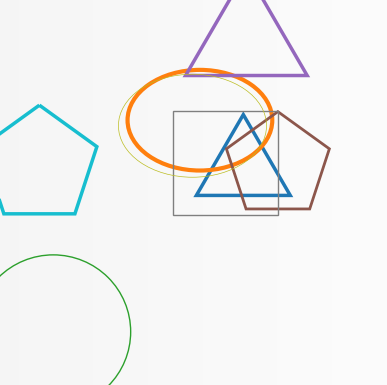[{"shape": "triangle", "thickness": 2.5, "radius": 0.7, "center": [0.628, 0.562]}, {"shape": "oval", "thickness": 3, "radius": 0.93, "center": [0.516, 0.688]}, {"shape": "circle", "thickness": 1, "radius": 1.0, "center": [0.137, 0.138]}, {"shape": "triangle", "thickness": 2.5, "radius": 0.91, "center": [0.636, 0.894]}, {"shape": "pentagon", "thickness": 2, "radius": 0.7, "center": [0.717, 0.57]}, {"shape": "square", "thickness": 1, "radius": 0.68, "center": [0.582, 0.577]}, {"shape": "oval", "thickness": 0.5, "radius": 0.96, "center": [0.497, 0.673]}, {"shape": "pentagon", "thickness": 2.5, "radius": 0.78, "center": [0.102, 0.571]}]